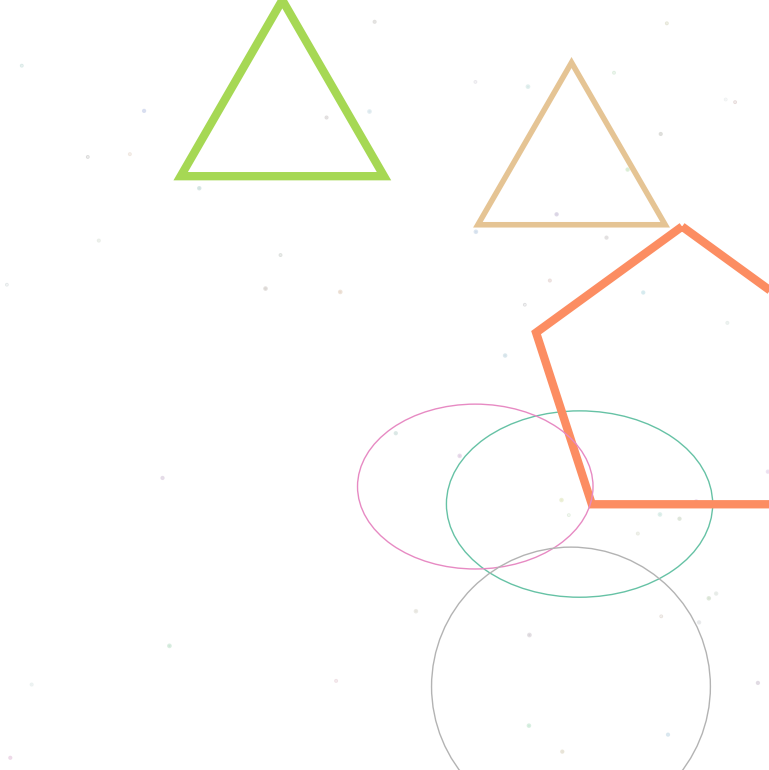[{"shape": "oval", "thickness": 0.5, "radius": 0.86, "center": [0.753, 0.345]}, {"shape": "pentagon", "thickness": 3, "radius": 1.0, "center": [0.886, 0.506]}, {"shape": "oval", "thickness": 0.5, "radius": 0.76, "center": [0.617, 0.368]}, {"shape": "triangle", "thickness": 3, "radius": 0.76, "center": [0.367, 0.847]}, {"shape": "triangle", "thickness": 2, "radius": 0.7, "center": [0.742, 0.778]}, {"shape": "circle", "thickness": 0.5, "radius": 0.91, "center": [0.742, 0.108]}]